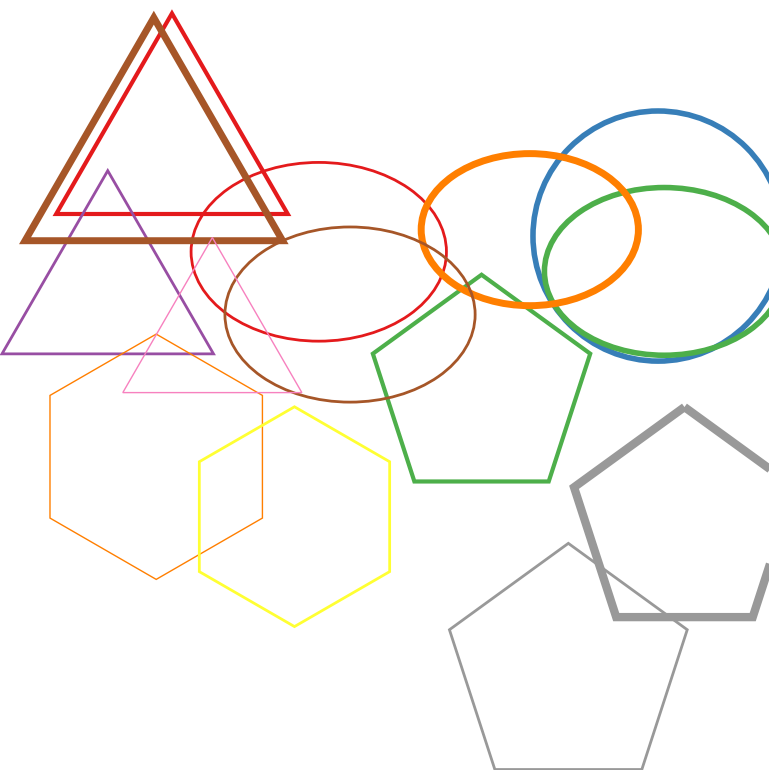[{"shape": "oval", "thickness": 1, "radius": 0.83, "center": [0.414, 0.673]}, {"shape": "triangle", "thickness": 1.5, "radius": 0.87, "center": [0.223, 0.809]}, {"shape": "circle", "thickness": 2, "radius": 0.81, "center": [0.855, 0.693]}, {"shape": "oval", "thickness": 2, "radius": 0.78, "center": [0.863, 0.648]}, {"shape": "pentagon", "thickness": 1.5, "radius": 0.74, "center": [0.625, 0.495]}, {"shape": "triangle", "thickness": 1, "radius": 0.79, "center": [0.14, 0.62]}, {"shape": "oval", "thickness": 2.5, "radius": 0.71, "center": [0.688, 0.702]}, {"shape": "hexagon", "thickness": 0.5, "radius": 0.8, "center": [0.203, 0.407]}, {"shape": "hexagon", "thickness": 1, "radius": 0.71, "center": [0.382, 0.329]}, {"shape": "oval", "thickness": 1, "radius": 0.81, "center": [0.455, 0.591]}, {"shape": "triangle", "thickness": 2.5, "radius": 0.97, "center": [0.2, 0.784]}, {"shape": "triangle", "thickness": 0.5, "radius": 0.67, "center": [0.276, 0.557]}, {"shape": "pentagon", "thickness": 1, "radius": 0.81, "center": [0.738, 0.132]}, {"shape": "pentagon", "thickness": 3, "radius": 0.75, "center": [0.889, 0.321]}]